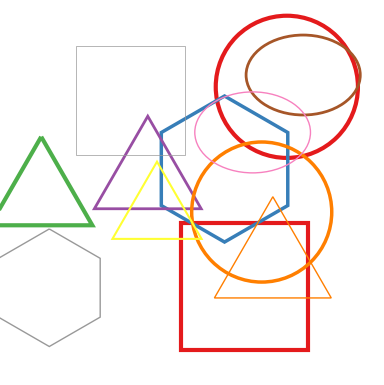[{"shape": "circle", "thickness": 3, "radius": 0.92, "center": [0.745, 0.775]}, {"shape": "square", "thickness": 3, "radius": 0.82, "center": [0.635, 0.255]}, {"shape": "hexagon", "thickness": 2.5, "radius": 0.95, "center": [0.583, 0.561]}, {"shape": "triangle", "thickness": 3, "radius": 0.77, "center": [0.107, 0.491]}, {"shape": "triangle", "thickness": 2, "radius": 0.8, "center": [0.384, 0.538]}, {"shape": "triangle", "thickness": 1, "radius": 0.88, "center": [0.709, 0.314]}, {"shape": "circle", "thickness": 2.5, "radius": 0.91, "center": [0.68, 0.449]}, {"shape": "triangle", "thickness": 1.5, "radius": 0.67, "center": [0.408, 0.446]}, {"shape": "oval", "thickness": 2, "radius": 0.74, "center": [0.787, 0.805]}, {"shape": "oval", "thickness": 1, "radius": 0.75, "center": [0.656, 0.656]}, {"shape": "square", "thickness": 0.5, "radius": 0.71, "center": [0.339, 0.738]}, {"shape": "hexagon", "thickness": 1, "radius": 0.76, "center": [0.128, 0.253]}]